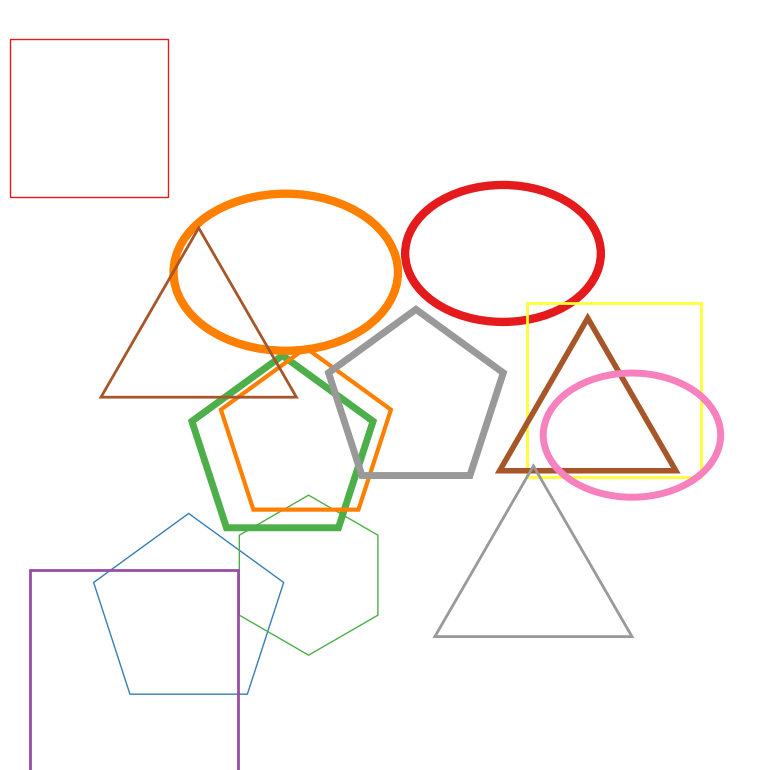[{"shape": "square", "thickness": 0.5, "radius": 0.51, "center": [0.116, 0.847]}, {"shape": "oval", "thickness": 3, "radius": 0.64, "center": [0.653, 0.671]}, {"shape": "pentagon", "thickness": 0.5, "radius": 0.65, "center": [0.245, 0.203]}, {"shape": "hexagon", "thickness": 0.5, "radius": 0.52, "center": [0.401, 0.253]}, {"shape": "pentagon", "thickness": 2.5, "radius": 0.62, "center": [0.367, 0.415]}, {"shape": "square", "thickness": 1, "radius": 0.68, "center": [0.174, 0.125]}, {"shape": "pentagon", "thickness": 1.5, "radius": 0.58, "center": [0.397, 0.432]}, {"shape": "oval", "thickness": 3, "radius": 0.73, "center": [0.371, 0.646]}, {"shape": "square", "thickness": 1, "radius": 0.56, "center": [0.797, 0.493]}, {"shape": "triangle", "thickness": 1, "radius": 0.73, "center": [0.258, 0.557]}, {"shape": "triangle", "thickness": 2, "radius": 0.66, "center": [0.763, 0.455]}, {"shape": "oval", "thickness": 2.5, "radius": 0.58, "center": [0.821, 0.435]}, {"shape": "pentagon", "thickness": 2.5, "radius": 0.6, "center": [0.54, 0.479]}, {"shape": "triangle", "thickness": 1, "radius": 0.74, "center": [0.693, 0.247]}]